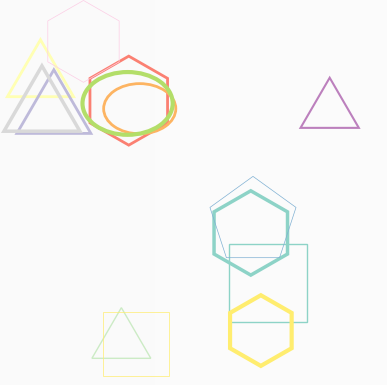[{"shape": "square", "thickness": 1, "radius": 0.5, "center": [0.691, 0.266]}, {"shape": "hexagon", "thickness": 2.5, "radius": 0.55, "center": [0.647, 0.395]}, {"shape": "triangle", "thickness": 2, "radius": 0.49, "center": [0.104, 0.798]}, {"shape": "triangle", "thickness": 2, "radius": 0.55, "center": [0.139, 0.709]}, {"shape": "hexagon", "thickness": 2, "radius": 0.58, "center": [0.332, 0.739]}, {"shape": "pentagon", "thickness": 0.5, "radius": 0.58, "center": [0.653, 0.425]}, {"shape": "oval", "thickness": 2, "radius": 0.47, "center": [0.361, 0.718]}, {"shape": "oval", "thickness": 3, "radius": 0.58, "center": [0.329, 0.731]}, {"shape": "hexagon", "thickness": 0.5, "radius": 0.53, "center": [0.215, 0.893]}, {"shape": "triangle", "thickness": 2.5, "radius": 0.57, "center": [0.108, 0.716]}, {"shape": "triangle", "thickness": 1.5, "radius": 0.43, "center": [0.851, 0.711]}, {"shape": "triangle", "thickness": 1, "radius": 0.44, "center": [0.313, 0.113]}, {"shape": "hexagon", "thickness": 3, "radius": 0.46, "center": [0.673, 0.141]}, {"shape": "square", "thickness": 0.5, "radius": 0.42, "center": [0.351, 0.107]}]